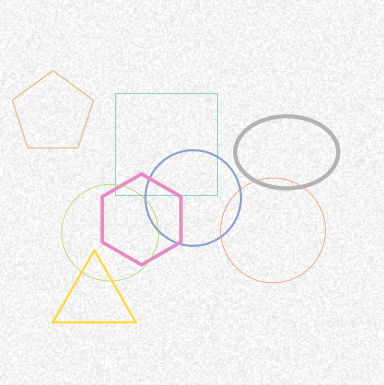[{"shape": "square", "thickness": 0.5, "radius": 0.66, "center": [0.431, 0.627]}, {"shape": "circle", "thickness": 0.5, "radius": 0.68, "center": [0.709, 0.401]}, {"shape": "circle", "thickness": 1.5, "radius": 0.62, "center": [0.502, 0.486]}, {"shape": "hexagon", "thickness": 2.5, "radius": 0.59, "center": [0.368, 0.43]}, {"shape": "circle", "thickness": 0.5, "radius": 0.63, "center": [0.286, 0.395]}, {"shape": "triangle", "thickness": 1.5, "radius": 0.62, "center": [0.245, 0.225]}, {"shape": "pentagon", "thickness": 1, "radius": 0.55, "center": [0.137, 0.706]}, {"shape": "oval", "thickness": 3, "radius": 0.67, "center": [0.745, 0.604]}]